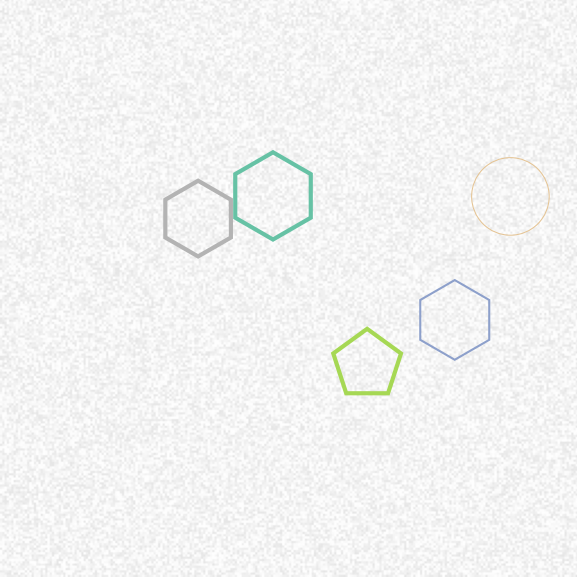[{"shape": "hexagon", "thickness": 2, "radius": 0.38, "center": [0.473, 0.66]}, {"shape": "hexagon", "thickness": 1, "radius": 0.34, "center": [0.787, 0.445]}, {"shape": "pentagon", "thickness": 2, "radius": 0.31, "center": [0.636, 0.368]}, {"shape": "circle", "thickness": 0.5, "radius": 0.34, "center": [0.884, 0.659]}, {"shape": "hexagon", "thickness": 2, "radius": 0.33, "center": [0.343, 0.621]}]